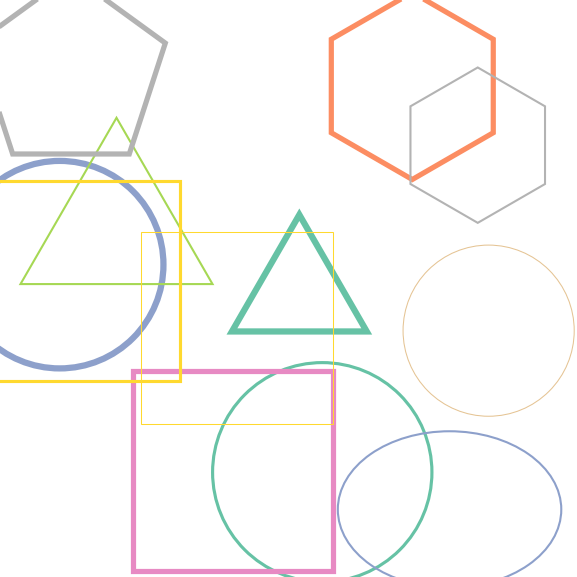[{"shape": "triangle", "thickness": 3, "radius": 0.67, "center": [0.518, 0.493]}, {"shape": "circle", "thickness": 1.5, "radius": 0.95, "center": [0.558, 0.181]}, {"shape": "hexagon", "thickness": 2.5, "radius": 0.81, "center": [0.714, 0.85]}, {"shape": "circle", "thickness": 3, "radius": 0.9, "center": [0.103, 0.541]}, {"shape": "oval", "thickness": 1, "radius": 0.97, "center": [0.778, 0.117]}, {"shape": "square", "thickness": 2.5, "radius": 0.87, "center": [0.403, 0.184]}, {"shape": "triangle", "thickness": 1, "radius": 0.96, "center": [0.202, 0.603]}, {"shape": "square", "thickness": 1.5, "radius": 0.87, "center": [0.139, 0.513]}, {"shape": "square", "thickness": 0.5, "radius": 0.83, "center": [0.41, 0.43]}, {"shape": "circle", "thickness": 0.5, "radius": 0.74, "center": [0.846, 0.427]}, {"shape": "hexagon", "thickness": 1, "radius": 0.67, "center": [0.827, 0.748]}, {"shape": "pentagon", "thickness": 2.5, "radius": 0.86, "center": [0.123, 0.871]}]